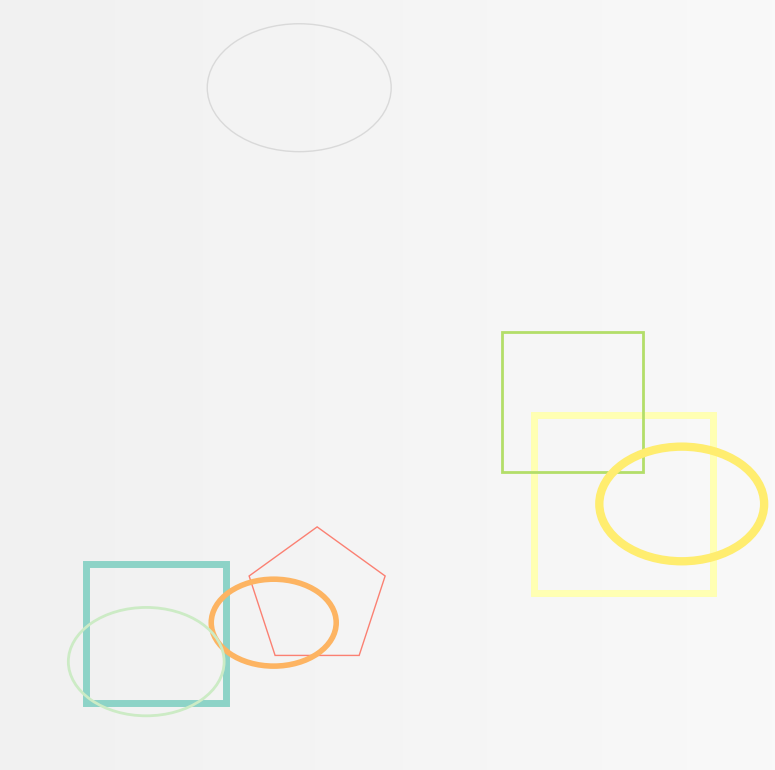[{"shape": "square", "thickness": 2.5, "radius": 0.45, "center": [0.201, 0.178]}, {"shape": "square", "thickness": 2.5, "radius": 0.58, "center": [0.805, 0.346]}, {"shape": "pentagon", "thickness": 0.5, "radius": 0.46, "center": [0.409, 0.223]}, {"shape": "oval", "thickness": 2, "radius": 0.4, "center": [0.353, 0.191]}, {"shape": "square", "thickness": 1, "radius": 0.45, "center": [0.739, 0.478]}, {"shape": "oval", "thickness": 0.5, "radius": 0.59, "center": [0.386, 0.886]}, {"shape": "oval", "thickness": 1, "radius": 0.5, "center": [0.189, 0.141]}, {"shape": "oval", "thickness": 3, "radius": 0.53, "center": [0.88, 0.346]}]